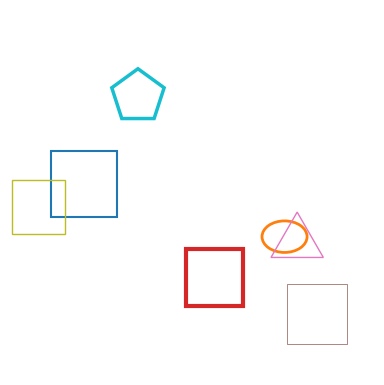[{"shape": "square", "thickness": 1.5, "radius": 0.43, "center": [0.218, 0.522]}, {"shape": "oval", "thickness": 2, "radius": 0.29, "center": [0.739, 0.385]}, {"shape": "square", "thickness": 3, "radius": 0.37, "center": [0.557, 0.28]}, {"shape": "square", "thickness": 0.5, "radius": 0.39, "center": [0.824, 0.185]}, {"shape": "triangle", "thickness": 1, "radius": 0.39, "center": [0.772, 0.371]}, {"shape": "square", "thickness": 1, "radius": 0.35, "center": [0.1, 0.462]}, {"shape": "pentagon", "thickness": 2.5, "radius": 0.36, "center": [0.358, 0.75]}]